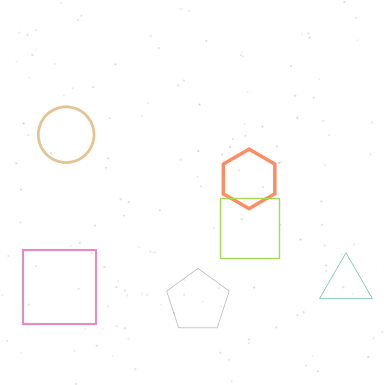[{"shape": "triangle", "thickness": 0.5, "radius": 0.4, "center": [0.899, 0.264]}, {"shape": "hexagon", "thickness": 2.5, "radius": 0.39, "center": [0.647, 0.535]}, {"shape": "square", "thickness": 1.5, "radius": 0.48, "center": [0.155, 0.255]}, {"shape": "square", "thickness": 1, "radius": 0.39, "center": [0.648, 0.407]}, {"shape": "circle", "thickness": 2, "radius": 0.36, "center": [0.172, 0.65]}, {"shape": "pentagon", "thickness": 0.5, "radius": 0.43, "center": [0.514, 0.218]}]